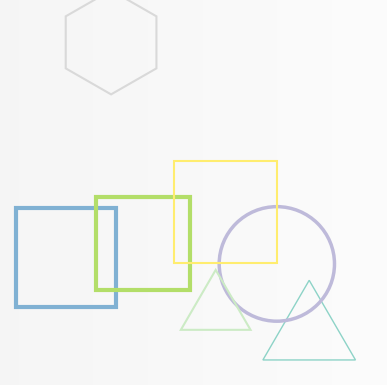[{"shape": "triangle", "thickness": 1, "radius": 0.69, "center": [0.798, 0.134]}, {"shape": "circle", "thickness": 2.5, "radius": 0.74, "center": [0.714, 0.314]}, {"shape": "square", "thickness": 3, "radius": 0.65, "center": [0.171, 0.332]}, {"shape": "square", "thickness": 3, "radius": 0.61, "center": [0.369, 0.368]}, {"shape": "hexagon", "thickness": 1.5, "radius": 0.68, "center": [0.287, 0.89]}, {"shape": "triangle", "thickness": 1.5, "radius": 0.52, "center": [0.557, 0.195]}, {"shape": "square", "thickness": 1.5, "radius": 0.66, "center": [0.582, 0.45]}]